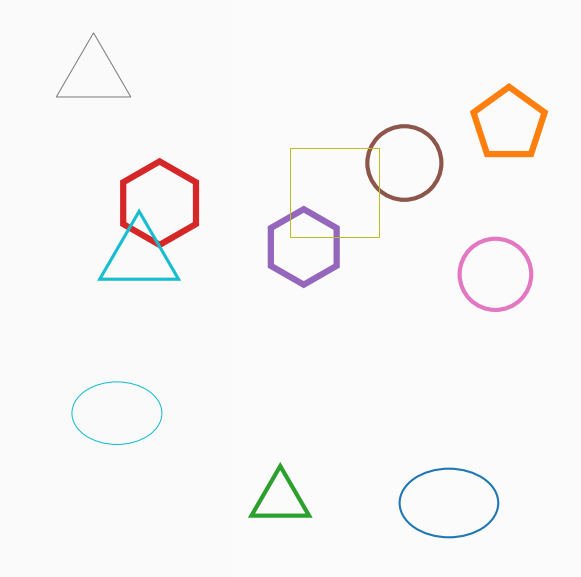[{"shape": "oval", "thickness": 1, "radius": 0.42, "center": [0.772, 0.128]}, {"shape": "pentagon", "thickness": 3, "radius": 0.32, "center": [0.876, 0.784]}, {"shape": "triangle", "thickness": 2, "radius": 0.29, "center": [0.482, 0.135]}, {"shape": "hexagon", "thickness": 3, "radius": 0.36, "center": [0.275, 0.647]}, {"shape": "hexagon", "thickness": 3, "radius": 0.33, "center": [0.523, 0.572]}, {"shape": "circle", "thickness": 2, "radius": 0.32, "center": [0.696, 0.717]}, {"shape": "circle", "thickness": 2, "radius": 0.31, "center": [0.852, 0.524]}, {"shape": "triangle", "thickness": 0.5, "radius": 0.37, "center": [0.161, 0.868]}, {"shape": "square", "thickness": 0.5, "radius": 0.38, "center": [0.576, 0.666]}, {"shape": "triangle", "thickness": 1.5, "radius": 0.39, "center": [0.239, 0.555]}, {"shape": "oval", "thickness": 0.5, "radius": 0.39, "center": [0.201, 0.284]}]